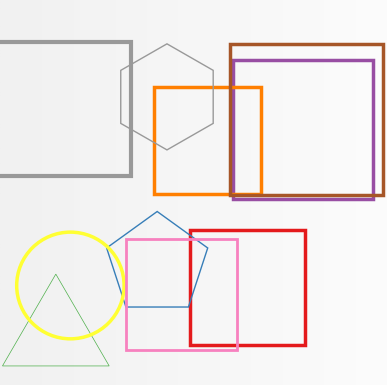[{"shape": "square", "thickness": 2.5, "radius": 0.75, "center": [0.639, 0.253]}, {"shape": "pentagon", "thickness": 1, "radius": 0.69, "center": [0.406, 0.313]}, {"shape": "triangle", "thickness": 0.5, "radius": 0.8, "center": [0.144, 0.129]}, {"shape": "square", "thickness": 2.5, "radius": 0.9, "center": [0.782, 0.663]}, {"shape": "square", "thickness": 2.5, "radius": 0.69, "center": [0.535, 0.634]}, {"shape": "circle", "thickness": 2.5, "radius": 0.69, "center": [0.182, 0.259]}, {"shape": "square", "thickness": 2.5, "radius": 0.99, "center": [0.791, 0.69]}, {"shape": "square", "thickness": 2, "radius": 0.72, "center": [0.468, 0.236]}, {"shape": "square", "thickness": 3, "radius": 0.87, "center": [0.163, 0.717]}, {"shape": "hexagon", "thickness": 1, "radius": 0.69, "center": [0.431, 0.748]}]